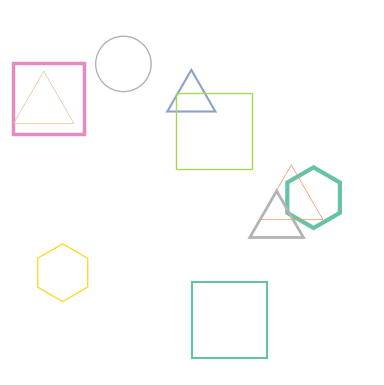[{"shape": "square", "thickness": 1.5, "radius": 0.49, "center": [0.596, 0.169]}, {"shape": "hexagon", "thickness": 3, "radius": 0.39, "center": [0.815, 0.487]}, {"shape": "triangle", "thickness": 0.5, "radius": 0.47, "center": [0.757, 0.477]}, {"shape": "triangle", "thickness": 1.5, "radius": 0.36, "center": [0.497, 0.746]}, {"shape": "square", "thickness": 2.5, "radius": 0.46, "center": [0.126, 0.744]}, {"shape": "square", "thickness": 1, "radius": 0.49, "center": [0.556, 0.659]}, {"shape": "hexagon", "thickness": 1, "radius": 0.38, "center": [0.163, 0.292]}, {"shape": "triangle", "thickness": 0.5, "radius": 0.45, "center": [0.113, 0.725]}, {"shape": "circle", "thickness": 1, "radius": 0.36, "center": [0.321, 0.834]}, {"shape": "triangle", "thickness": 2, "radius": 0.4, "center": [0.718, 0.423]}]